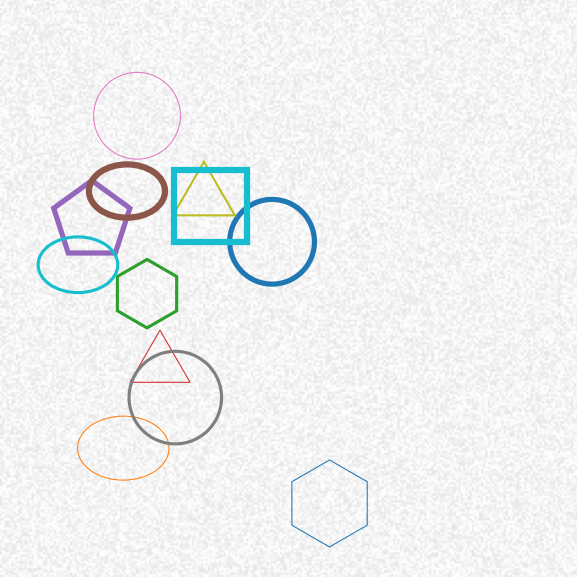[{"shape": "hexagon", "thickness": 0.5, "radius": 0.38, "center": [0.571, 0.127]}, {"shape": "circle", "thickness": 2.5, "radius": 0.37, "center": [0.471, 0.581]}, {"shape": "oval", "thickness": 0.5, "radius": 0.4, "center": [0.214, 0.223]}, {"shape": "hexagon", "thickness": 1.5, "radius": 0.3, "center": [0.255, 0.491]}, {"shape": "triangle", "thickness": 0.5, "radius": 0.3, "center": [0.277, 0.367]}, {"shape": "pentagon", "thickness": 2.5, "radius": 0.35, "center": [0.159, 0.617]}, {"shape": "oval", "thickness": 3, "radius": 0.33, "center": [0.22, 0.668]}, {"shape": "circle", "thickness": 0.5, "radius": 0.38, "center": [0.237, 0.799]}, {"shape": "circle", "thickness": 1.5, "radius": 0.4, "center": [0.304, 0.311]}, {"shape": "triangle", "thickness": 1, "radius": 0.31, "center": [0.353, 0.657]}, {"shape": "square", "thickness": 3, "radius": 0.31, "center": [0.364, 0.643]}, {"shape": "oval", "thickness": 1.5, "radius": 0.34, "center": [0.135, 0.541]}]